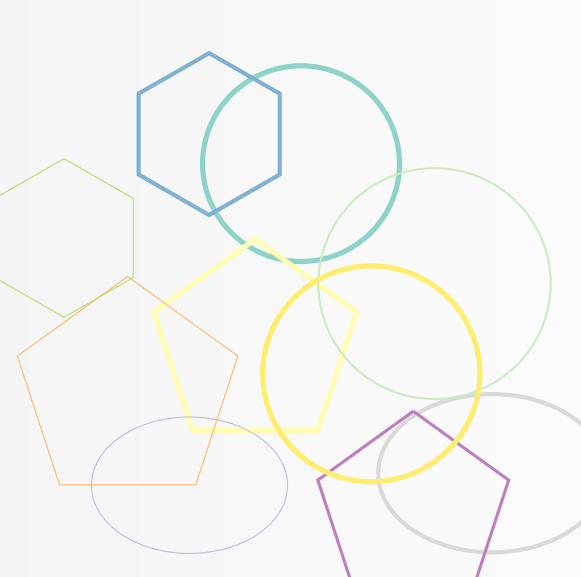[{"shape": "circle", "thickness": 2.5, "radius": 0.85, "center": [0.518, 0.716]}, {"shape": "pentagon", "thickness": 2.5, "radius": 0.92, "center": [0.439, 0.402]}, {"shape": "oval", "thickness": 0.5, "radius": 0.84, "center": [0.326, 0.159]}, {"shape": "hexagon", "thickness": 2, "radius": 0.7, "center": [0.36, 0.767]}, {"shape": "pentagon", "thickness": 0.5, "radius": 1.0, "center": [0.22, 0.321]}, {"shape": "hexagon", "thickness": 0.5, "radius": 0.69, "center": [0.11, 0.587]}, {"shape": "oval", "thickness": 2, "radius": 0.98, "center": [0.846, 0.18]}, {"shape": "pentagon", "thickness": 1.5, "radius": 0.86, "center": [0.711, 0.114]}, {"shape": "circle", "thickness": 1, "radius": 1.0, "center": [0.748, 0.508]}, {"shape": "circle", "thickness": 2.5, "radius": 0.93, "center": [0.639, 0.352]}]